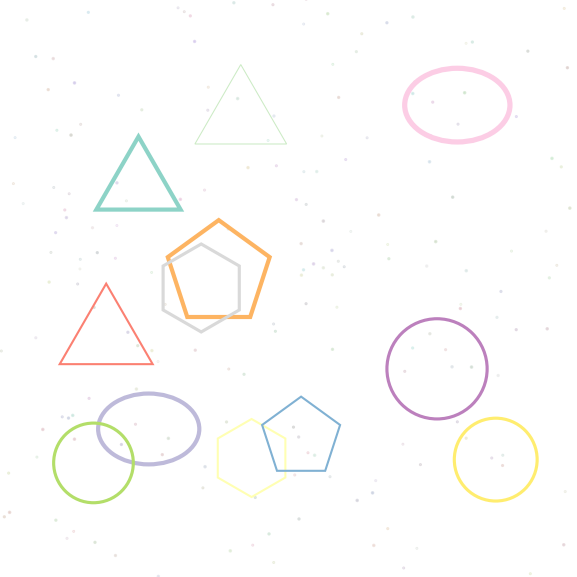[{"shape": "triangle", "thickness": 2, "radius": 0.42, "center": [0.24, 0.678]}, {"shape": "hexagon", "thickness": 1, "radius": 0.34, "center": [0.436, 0.206]}, {"shape": "oval", "thickness": 2, "radius": 0.44, "center": [0.258, 0.256]}, {"shape": "triangle", "thickness": 1, "radius": 0.46, "center": [0.184, 0.415]}, {"shape": "pentagon", "thickness": 1, "radius": 0.35, "center": [0.521, 0.241]}, {"shape": "pentagon", "thickness": 2, "radius": 0.46, "center": [0.379, 0.525]}, {"shape": "circle", "thickness": 1.5, "radius": 0.34, "center": [0.162, 0.198]}, {"shape": "oval", "thickness": 2.5, "radius": 0.46, "center": [0.792, 0.817]}, {"shape": "hexagon", "thickness": 1.5, "radius": 0.38, "center": [0.348, 0.5]}, {"shape": "circle", "thickness": 1.5, "radius": 0.43, "center": [0.757, 0.36]}, {"shape": "triangle", "thickness": 0.5, "radius": 0.46, "center": [0.417, 0.796]}, {"shape": "circle", "thickness": 1.5, "radius": 0.36, "center": [0.858, 0.203]}]